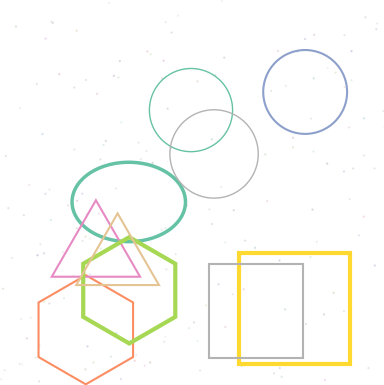[{"shape": "oval", "thickness": 2.5, "radius": 0.74, "center": [0.334, 0.475]}, {"shape": "circle", "thickness": 1, "radius": 0.54, "center": [0.496, 0.714]}, {"shape": "hexagon", "thickness": 1.5, "radius": 0.71, "center": [0.223, 0.143]}, {"shape": "circle", "thickness": 1.5, "radius": 0.54, "center": [0.793, 0.761]}, {"shape": "triangle", "thickness": 1.5, "radius": 0.66, "center": [0.249, 0.347]}, {"shape": "hexagon", "thickness": 3, "radius": 0.69, "center": [0.336, 0.246]}, {"shape": "square", "thickness": 3, "radius": 0.72, "center": [0.764, 0.198]}, {"shape": "triangle", "thickness": 1.5, "radius": 0.62, "center": [0.305, 0.322]}, {"shape": "square", "thickness": 1.5, "radius": 0.61, "center": [0.665, 0.192]}, {"shape": "circle", "thickness": 1, "radius": 0.57, "center": [0.556, 0.6]}]